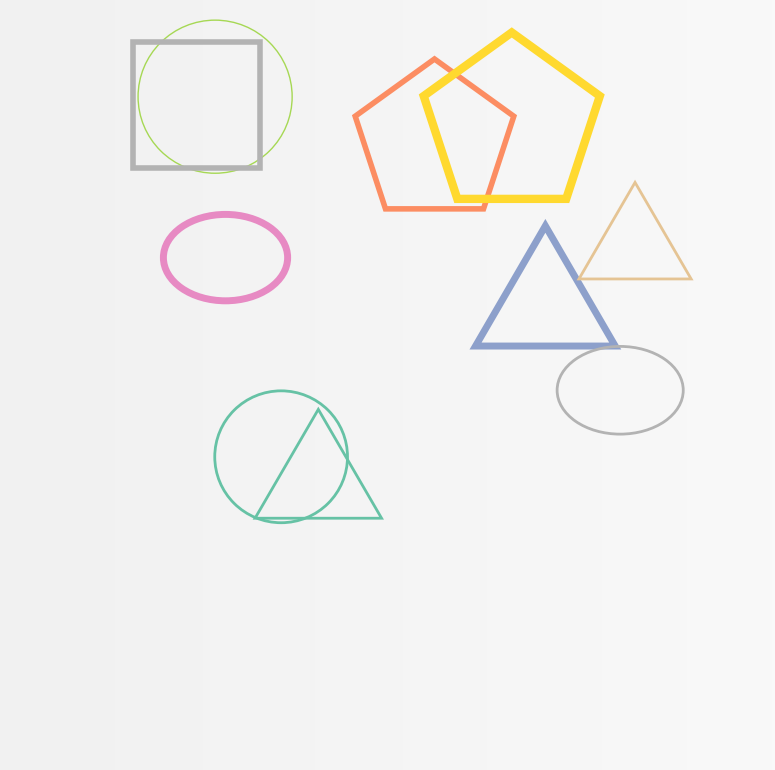[{"shape": "circle", "thickness": 1, "radius": 0.43, "center": [0.363, 0.407]}, {"shape": "triangle", "thickness": 1, "radius": 0.47, "center": [0.411, 0.374]}, {"shape": "pentagon", "thickness": 2, "radius": 0.54, "center": [0.561, 0.816]}, {"shape": "triangle", "thickness": 2.5, "radius": 0.52, "center": [0.704, 0.603]}, {"shape": "oval", "thickness": 2.5, "radius": 0.4, "center": [0.291, 0.665]}, {"shape": "circle", "thickness": 0.5, "radius": 0.5, "center": [0.278, 0.874]}, {"shape": "pentagon", "thickness": 3, "radius": 0.6, "center": [0.66, 0.838]}, {"shape": "triangle", "thickness": 1, "radius": 0.42, "center": [0.819, 0.68]}, {"shape": "oval", "thickness": 1, "radius": 0.41, "center": [0.8, 0.493]}, {"shape": "square", "thickness": 2, "radius": 0.41, "center": [0.254, 0.864]}]